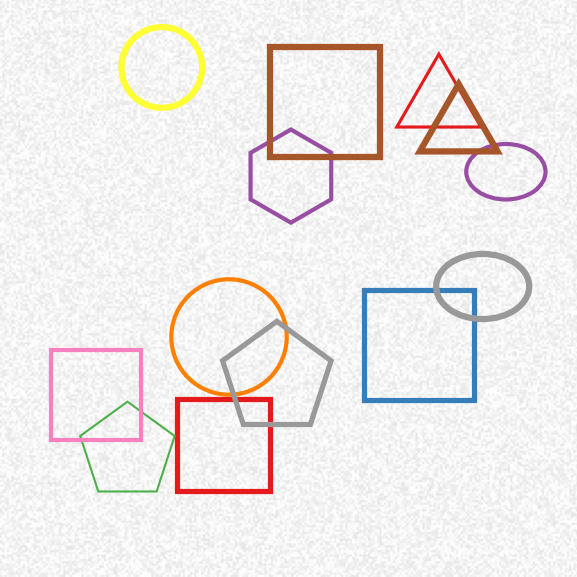[{"shape": "triangle", "thickness": 1.5, "radius": 0.42, "center": [0.76, 0.821]}, {"shape": "square", "thickness": 2.5, "radius": 0.4, "center": [0.387, 0.229]}, {"shape": "square", "thickness": 2.5, "radius": 0.48, "center": [0.726, 0.402]}, {"shape": "pentagon", "thickness": 1, "radius": 0.43, "center": [0.221, 0.218]}, {"shape": "hexagon", "thickness": 2, "radius": 0.4, "center": [0.504, 0.694]}, {"shape": "oval", "thickness": 2, "radius": 0.34, "center": [0.876, 0.702]}, {"shape": "circle", "thickness": 2, "radius": 0.5, "center": [0.397, 0.416]}, {"shape": "circle", "thickness": 3, "radius": 0.35, "center": [0.28, 0.882]}, {"shape": "square", "thickness": 3, "radius": 0.48, "center": [0.562, 0.823]}, {"shape": "triangle", "thickness": 3, "radius": 0.39, "center": [0.794, 0.776]}, {"shape": "square", "thickness": 2, "radius": 0.39, "center": [0.166, 0.315]}, {"shape": "oval", "thickness": 3, "radius": 0.4, "center": [0.836, 0.503]}, {"shape": "pentagon", "thickness": 2.5, "radius": 0.49, "center": [0.479, 0.344]}]